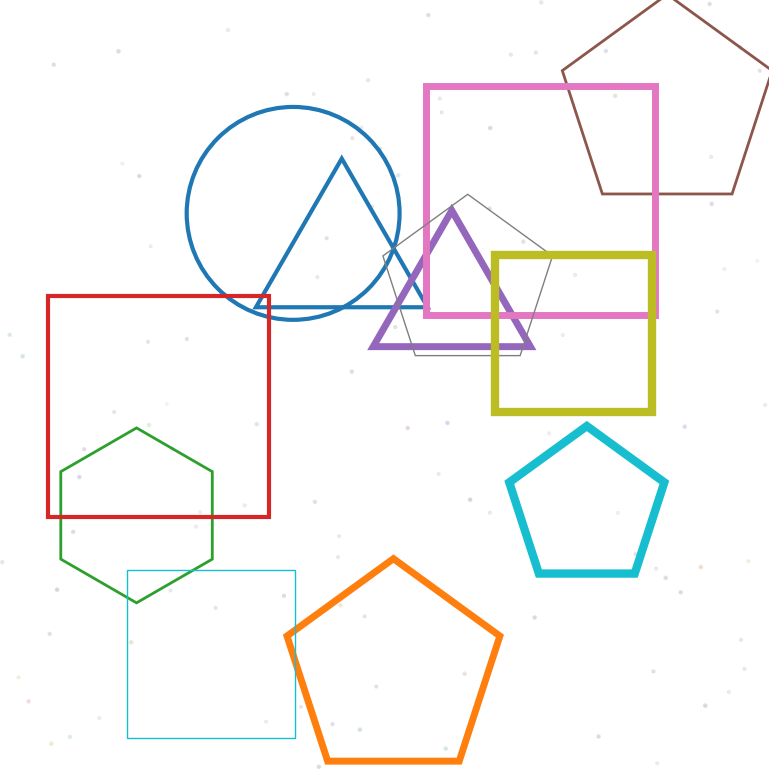[{"shape": "triangle", "thickness": 1.5, "radius": 0.64, "center": [0.444, 0.665]}, {"shape": "circle", "thickness": 1.5, "radius": 0.69, "center": [0.381, 0.723]}, {"shape": "pentagon", "thickness": 2.5, "radius": 0.73, "center": [0.511, 0.129]}, {"shape": "hexagon", "thickness": 1, "radius": 0.57, "center": [0.177, 0.331]}, {"shape": "square", "thickness": 1.5, "radius": 0.72, "center": [0.206, 0.472]}, {"shape": "triangle", "thickness": 2.5, "radius": 0.59, "center": [0.587, 0.609]}, {"shape": "pentagon", "thickness": 1, "radius": 0.72, "center": [0.867, 0.864]}, {"shape": "square", "thickness": 2.5, "radius": 0.74, "center": [0.702, 0.74]}, {"shape": "pentagon", "thickness": 0.5, "radius": 0.58, "center": [0.607, 0.632]}, {"shape": "square", "thickness": 3, "radius": 0.51, "center": [0.745, 0.567]}, {"shape": "pentagon", "thickness": 3, "radius": 0.53, "center": [0.762, 0.341]}, {"shape": "square", "thickness": 0.5, "radius": 0.55, "center": [0.274, 0.15]}]